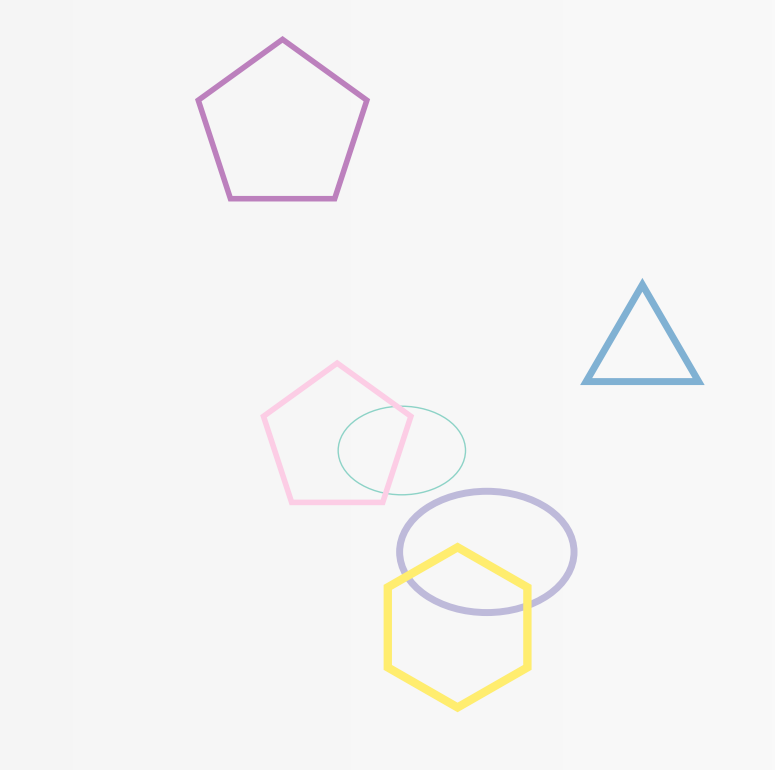[{"shape": "oval", "thickness": 0.5, "radius": 0.41, "center": [0.519, 0.415]}, {"shape": "oval", "thickness": 2.5, "radius": 0.56, "center": [0.628, 0.283]}, {"shape": "triangle", "thickness": 2.5, "radius": 0.42, "center": [0.829, 0.546]}, {"shape": "pentagon", "thickness": 2, "radius": 0.5, "center": [0.435, 0.428]}, {"shape": "pentagon", "thickness": 2, "radius": 0.57, "center": [0.365, 0.834]}, {"shape": "hexagon", "thickness": 3, "radius": 0.52, "center": [0.59, 0.185]}]